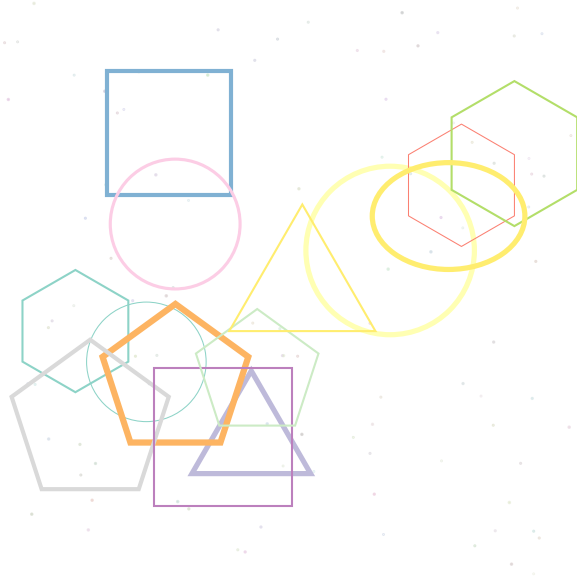[{"shape": "circle", "thickness": 0.5, "radius": 0.52, "center": [0.253, 0.373]}, {"shape": "hexagon", "thickness": 1, "radius": 0.53, "center": [0.131, 0.426]}, {"shape": "circle", "thickness": 2.5, "radius": 0.73, "center": [0.676, 0.565]}, {"shape": "triangle", "thickness": 2.5, "radius": 0.59, "center": [0.435, 0.238]}, {"shape": "hexagon", "thickness": 0.5, "radius": 0.53, "center": [0.799, 0.678]}, {"shape": "square", "thickness": 2, "radius": 0.54, "center": [0.293, 0.769]}, {"shape": "pentagon", "thickness": 3, "radius": 0.66, "center": [0.304, 0.34]}, {"shape": "hexagon", "thickness": 1, "radius": 0.63, "center": [0.891, 0.733]}, {"shape": "circle", "thickness": 1.5, "radius": 0.56, "center": [0.303, 0.611]}, {"shape": "pentagon", "thickness": 2, "radius": 0.72, "center": [0.156, 0.268]}, {"shape": "square", "thickness": 1, "radius": 0.6, "center": [0.386, 0.243]}, {"shape": "pentagon", "thickness": 1, "radius": 0.56, "center": [0.445, 0.352]}, {"shape": "oval", "thickness": 2.5, "radius": 0.66, "center": [0.777, 0.625]}, {"shape": "triangle", "thickness": 1, "radius": 0.73, "center": [0.524, 0.499]}]